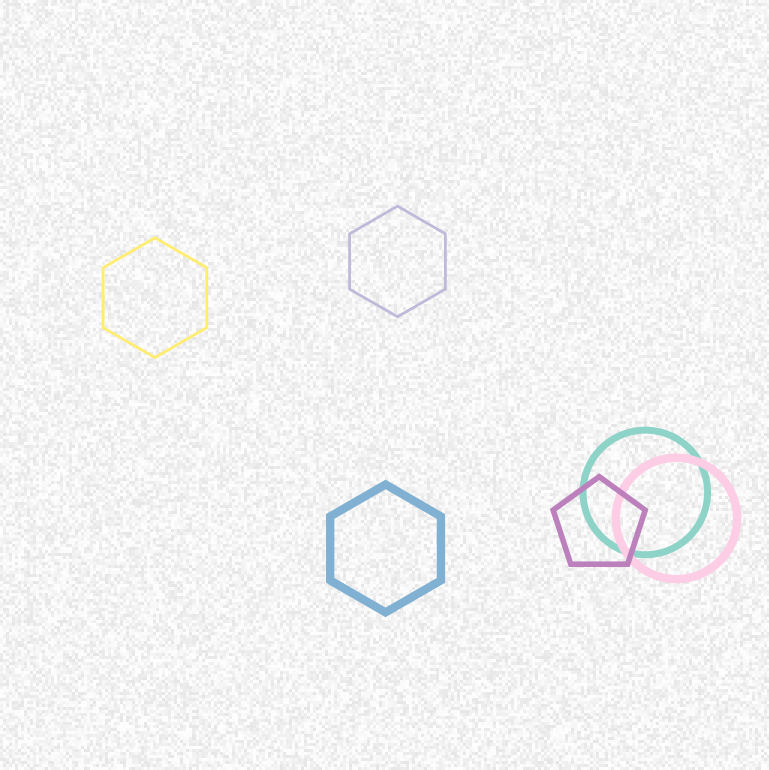[{"shape": "circle", "thickness": 2.5, "radius": 0.4, "center": [0.838, 0.36]}, {"shape": "hexagon", "thickness": 1, "radius": 0.36, "center": [0.516, 0.66]}, {"shape": "hexagon", "thickness": 3, "radius": 0.42, "center": [0.501, 0.288]}, {"shape": "circle", "thickness": 3, "radius": 0.39, "center": [0.878, 0.327]}, {"shape": "pentagon", "thickness": 2, "radius": 0.31, "center": [0.778, 0.318]}, {"shape": "hexagon", "thickness": 1, "radius": 0.39, "center": [0.201, 0.613]}]